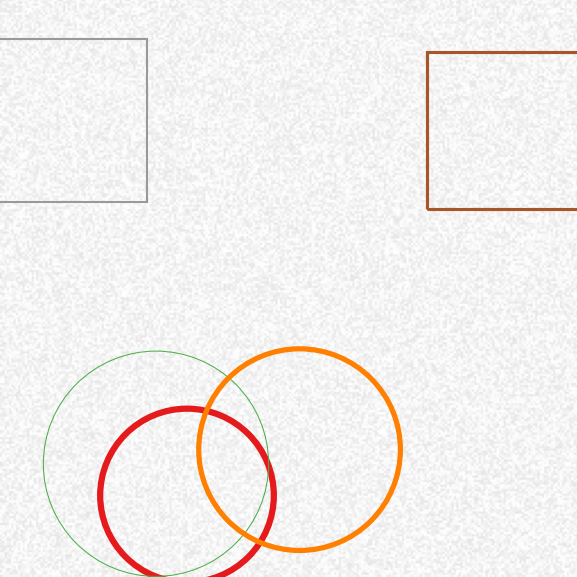[{"shape": "circle", "thickness": 3, "radius": 0.75, "center": [0.324, 0.141]}, {"shape": "circle", "thickness": 0.5, "radius": 0.98, "center": [0.27, 0.196]}, {"shape": "circle", "thickness": 2.5, "radius": 0.87, "center": [0.519, 0.221]}, {"shape": "square", "thickness": 1.5, "radius": 0.68, "center": [0.875, 0.773]}, {"shape": "square", "thickness": 1, "radius": 0.71, "center": [0.113, 0.791]}]